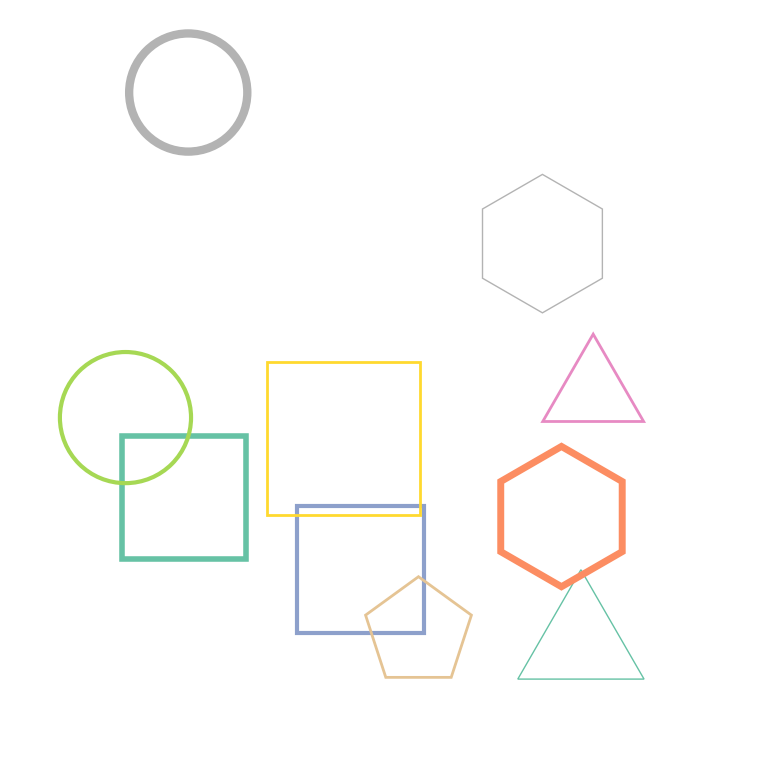[{"shape": "triangle", "thickness": 0.5, "radius": 0.47, "center": [0.754, 0.165]}, {"shape": "square", "thickness": 2, "radius": 0.4, "center": [0.239, 0.354]}, {"shape": "hexagon", "thickness": 2.5, "radius": 0.46, "center": [0.729, 0.329]}, {"shape": "square", "thickness": 1.5, "radius": 0.41, "center": [0.468, 0.26]}, {"shape": "triangle", "thickness": 1, "radius": 0.38, "center": [0.77, 0.49]}, {"shape": "circle", "thickness": 1.5, "radius": 0.43, "center": [0.163, 0.458]}, {"shape": "square", "thickness": 1, "radius": 0.5, "center": [0.446, 0.43]}, {"shape": "pentagon", "thickness": 1, "radius": 0.36, "center": [0.543, 0.179]}, {"shape": "hexagon", "thickness": 0.5, "radius": 0.45, "center": [0.704, 0.684]}, {"shape": "circle", "thickness": 3, "radius": 0.38, "center": [0.244, 0.88]}]